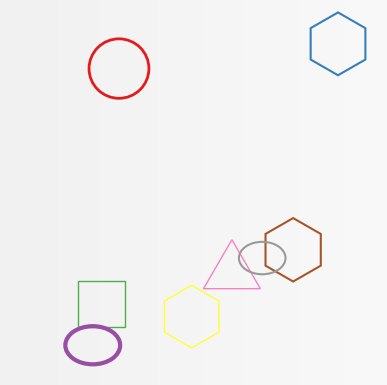[{"shape": "circle", "thickness": 2, "radius": 0.39, "center": [0.307, 0.822]}, {"shape": "hexagon", "thickness": 1.5, "radius": 0.41, "center": [0.872, 0.886]}, {"shape": "square", "thickness": 1, "radius": 0.3, "center": [0.262, 0.21]}, {"shape": "oval", "thickness": 3, "radius": 0.35, "center": [0.239, 0.103]}, {"shape": "hexagon", "thickness": 1, "radius": 0.41, "center": [0.495, 0.178]}, {"shape": "hexagon", "thickness": 1.5, "radius": 0.41, "center": [0.757, 0.351]}, {"shape": "triangle", "thickness": 1, "radius": 0.42, "center": [0.599, 0.293]}, {"shape": "oval", "thickness": 1.5, "radius": 0.3, "center": [0.677, 0.33]}]